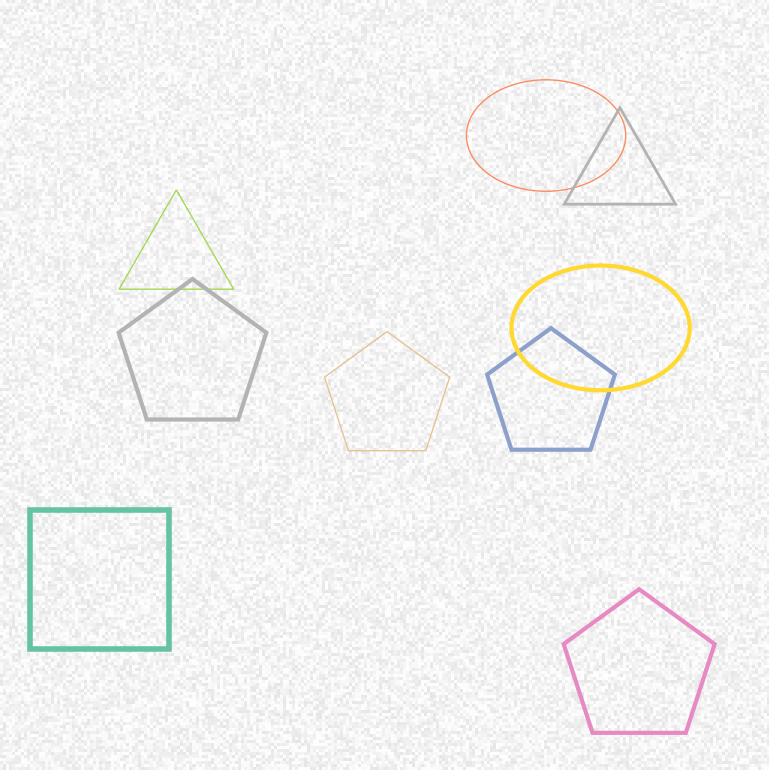[{"shape": "square", "thickness": 2, "radius": 0.45, "center": [0.129, 0.247]}, {"shape": "oval", "thickness": 0.5, "radius": 0.52, "center": [0.709, 0.824]}, {"shape": "pentagon", "thickness": 1.5, "radius": 0.44, "center": [0.716, 0.487]}, {"shape": "pentagon", "thickness": 1.5, "radius": 0.52, "center": [0.83, 0.132]}, {"shape": "triangle", "thickness": 0.5, "radius": 0.43, "center": [0.229, 0.667]}, {"shape": "oval", "thickness": 1.5, "radius": 0.58, "center": [0.78, 0.574]}, {"shape": "pentagon", "thickness": 0.5, "radius": 0.43, "center": [0.503, 0.484]}, {"shape": "triangle", "thickness": 1, "radius": 0.42, "center": [0.805, 0.777]}, {"shape": "pentagon", "thickness": 1.5, "radius": 0.5, "center": [0.25, 0.537]}]